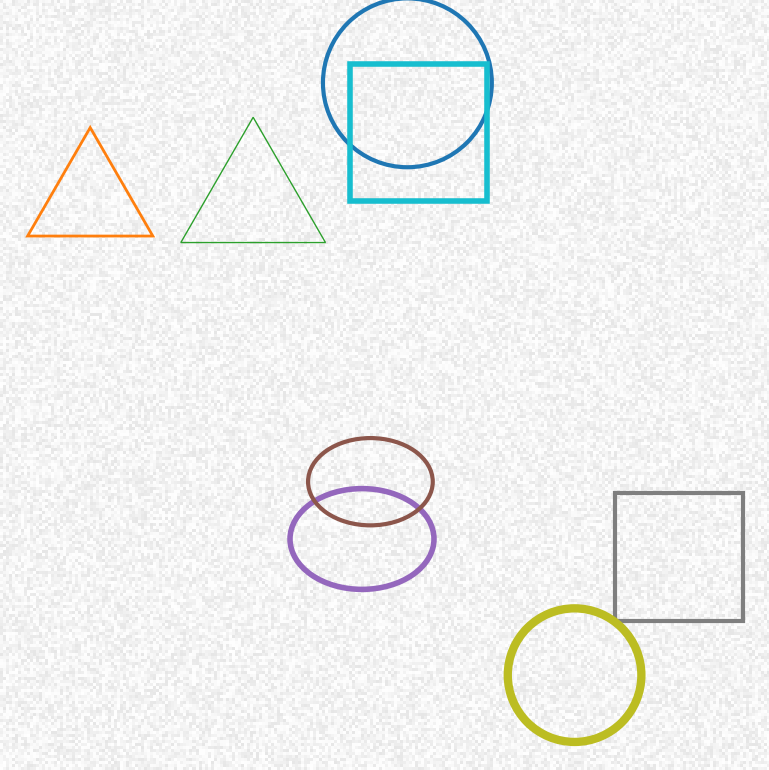[{"shape": "circle", "thickness": 1.5, "radius": 0.55, "center": [0.529, 0.892]}, {"shape": "triangle", "thickness": 1, "radius": 0.47, "center": [0.117, 0.74]}, {"shape": "triangle", "thickness": 0.5, "radius": 0.54, "center": [0.329, 0.739]}, {"shape": "oval", "thickness": 2, "radius": 0.47, "center": [0.47, 0.3]}, {"shape": "oval", "thickness": 1.5, "radius": 0.4, "center": [0.481, 0.374]}, {"shape": "square", "thickness": 1.5, "radius": 0.41, "center": [0.882, 0.276]}, {"shape": "circle", "thickness": 3, "radius": 0.43, "center": [0.746, 0.123]}, {"shape": "square", "thickness": 2, "radius": 0.45, "center": [0.543, 0.828]}]